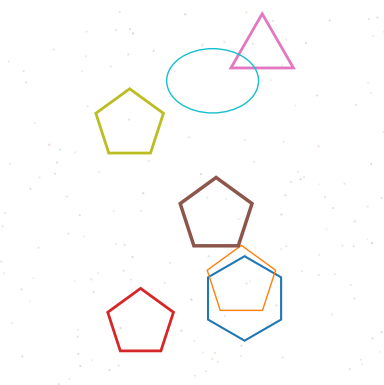[{"shape": "hexagon", "thickness": 1.5, "radius": 0.55, "center": [0.635, 0.225]}, {"shape": "pentagon", "thickness": 1, "radius": 0.47, "center": [0.627, 0.269]}, {"shape": "pentagon", "thickness": 2, "radius": 0.45, "center": [0.365, 0.161]}, {"shape": "pentagon", "thickness": 2.5, "radius": 0.49, "center": [0.561, 0.441]}, {"shape": "triangle", "thickness": 2, "radius": 0.47, "center": [0.681, 0.87]}, {"shape": "pentagon", "thickness": 2, "radius": 0.46, "center": [0.337, 0.677]}, {"shape": "oval", "thickness": 1, "radius": 0.6, "center": [0.552, 0.79]}]